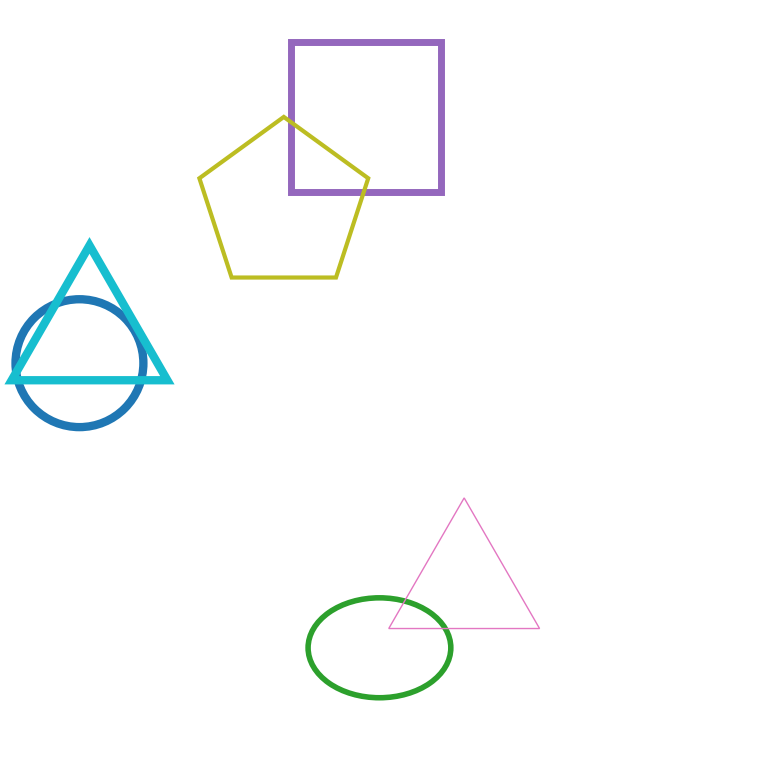[{"shape": "circle", "thickness": 3, "radius": 0.42, "center": [0.103, 0.528]}, {"shape": "oval", "thickness": 2, "radius": 0.46, "center": [0.493, 0.159]}, {"shape": "square", "thickness": 2.5, "radius": 0.49, "center": [0.475, 0.848]}, {"shape": "triangle", "thickness": 0.5, "radius": 0.57, "center": [0.603, 0.24]}, {"shape": "pentagon", "thickness": 1.5, "radius": 0.58, "center": [0.369, 0.733]}, {"shape": "triangle", "thickness": 3, "radius": 0.58, "center": [0.116, 0.565]}]